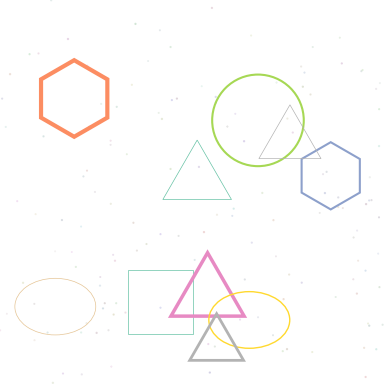[{"shape": "square", "thickness": 0.5, "radius": 0.42, "center": [0.417, 0.215]}, {"shape": "triangle", "thickness": 0.5, "radius": 0.51, "center": [0.512, 0.533]}, {"shape": "hexagon", "thickness": 3, "radius": 0.5, "center": [0.193, 0.744]}, {"shape": "hexagon", "thickness": 1.5, "radius": 0.44, "center": [0.859, 0.543]}, {"shape": "triangle", "thickness": 2.5, "radius": 0.55, "center": [0.539, 0.234]}, {"shape": "circle", "thickness": 1.5, "radius": 0.59, "center": [0.67, 0.687]}, {"shape": "oval", "thickness": 1, "radius": 0.53, "center": [0.648, 0.169]}, {"shape": "oval", "thickness": 0.5, "radius": 0.53, "center": [0.144, 0.204]}, {"shape": "triangle", "thickness": 0.5, "radius": 0.47, "center": [0.753, 0.635]}, {"shape": "triangle", "thickness": 2, "radius": 0.4, "center": [0.563, 0.104]}]